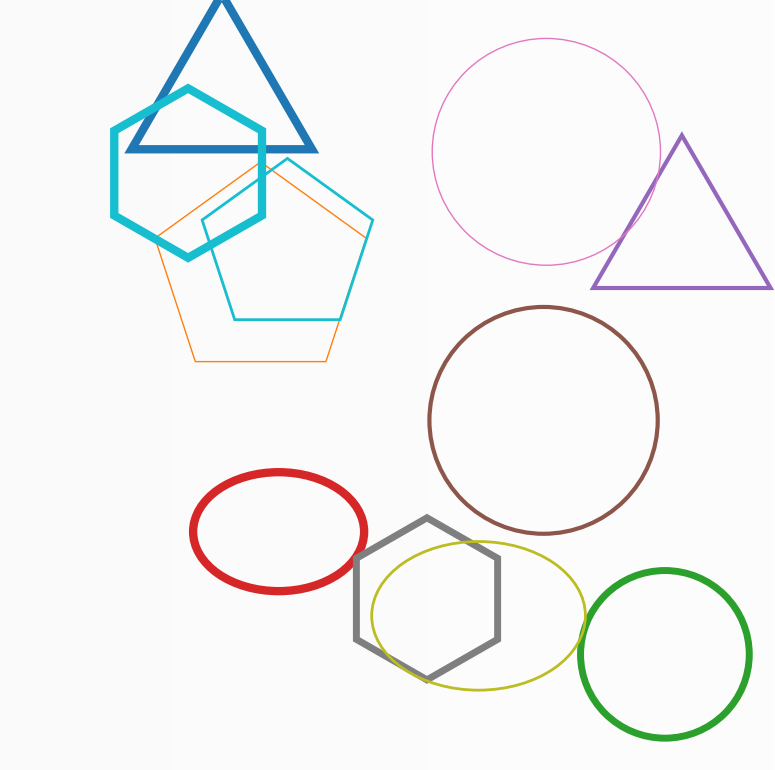[{"shape": "triangle", "thickness": 3, "radius": 0.67, "center": [0.286, 0.873]}, {"shape": "pentagon", "thickness": 0.5, "radius": 0.72, "center": [0.336, 0.646]}, {"shape": "circle", "thickness": 2.5, "radius": 0.54, "center": [0.858, 0.15]}, {"shape": "oval", "thickness": 3, "radius": 0.55, "center": [0.36, 0.31]}, {"shape": "triangle", "thickness": 1.5, "radius": 0.66, "center": [0.88, 0.692]}, {"shape": "circle", "thickness": 1.5, "radius": 0.74, "center": [0.701, 0.454]}, {"shape": "circle", "thickness": 0.5, "radius": 0.74, "center": [0.705, 0.803]}, {"shape": "hexagon", "thickness": 2.5, "radius": 0.53, "center": [0.551, 0.222]}, {"shape": "oval", "thickness": 1, "radius": 0.69, "center": [0.618, 0.2]}, {"shape": "hexagon", "thickness": 3, "radius": 0.55, "center": [0.243, 0.775]}, {"shape": "pentagon", "thickness": 1, "radius": 0.58, "center": [0.371, 0.678]}]